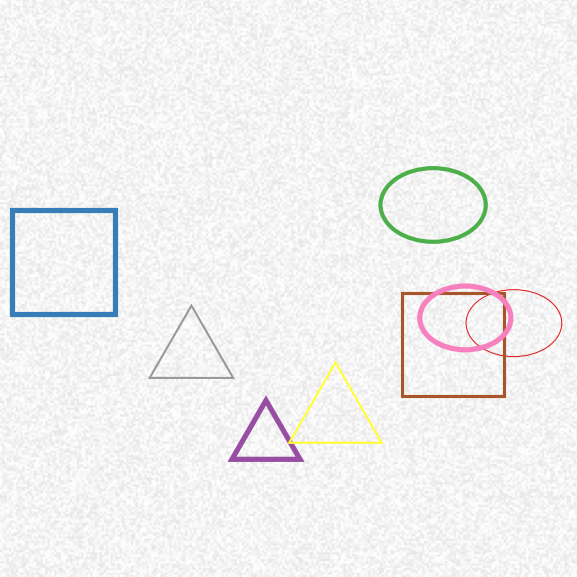[{"shape": "oval", "thickness": 0.5, "radius": 0.41, "center": [0.89, 0.44]}, {"shape": "square", "thickness": 2.5, "radius": 0.45, "center": [0.11, 0.545]}, {"shape": "oval", "thickness": 2, "radius": 0.46, "center": [0.75, 0.644]}, {"shape": "triangle", "thickness": 2.5, "radius": 0.34, "center": [0.461, 0.238]}, {"shape": "triangle", "thickness": 1, "radius": 0.46, "center": [0.581, 0.279]}, {"shape": "square", "thickness": 1.5, "radius": 0.44, "center": [0.784, 0.403]}, {"shape": "oval", "thickness": 2.5, "radius": 0.39, "center": [0.806, 0.449]}, {"shape": "triangle", "thickness": 1, "radius": 0.42, "center": [0.331, 0.386]}]